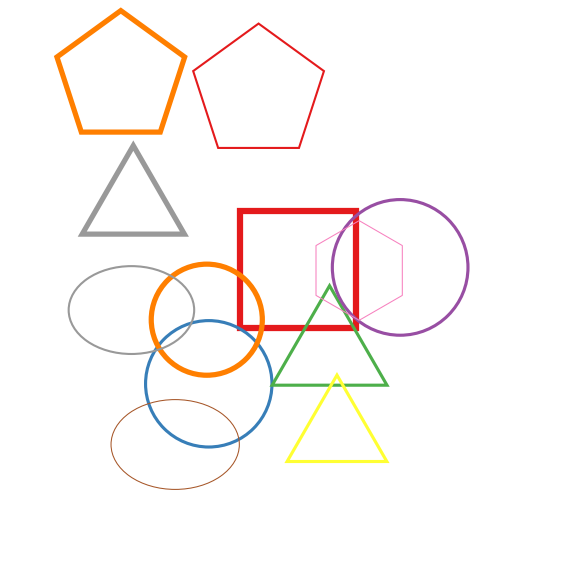[{"shape": "square", "thickness": 3, "radius": 0.5, "center": [0.516, 0.532]}, {"shape": "pentagon", "thickness": 1, "radius": 0.6, "center": [0.448, 0.839]}, {"shape": "circle", "thickness": 1.5, "radius": 0.55, "center": [0.361, 0.335]}, {"shape": "triangle", "thickness": 1.5, "radius": 0.57, "center": [0.571, 0.39]}, {"shape": "circle", "thickness": 1.5, "radius": 0.59, "center": [0.693, 0.536]}, {"shape": "pentagon", "thickness": 2.5, "radius": 0.58, "center": [0.209, 0.864]}, {"shape": "circle", "thickness": 2.5, "radius": 0.48, "center": [0.358, 0.446]}, {"shape": "triangle", "thickness": 1.5, "radius": 0.5, "center": [0.583, 0.25]}, {"shape": "oval", "thickness": 0.5, "radius": 0.56, "center": [0.303, 0.229]}, {"shape": "hexagon", "thickness": 0.5, "radius": 0.43, "center": [0.622, 0.531]}, {"shape": "oval", "thickness": 1, "radius": 0.54, "center": [0.228, 0.462]}, {"shape": "triangle", "thickness": 2.5, "radius": 0.51, "center": [0.231, 0.645]}]